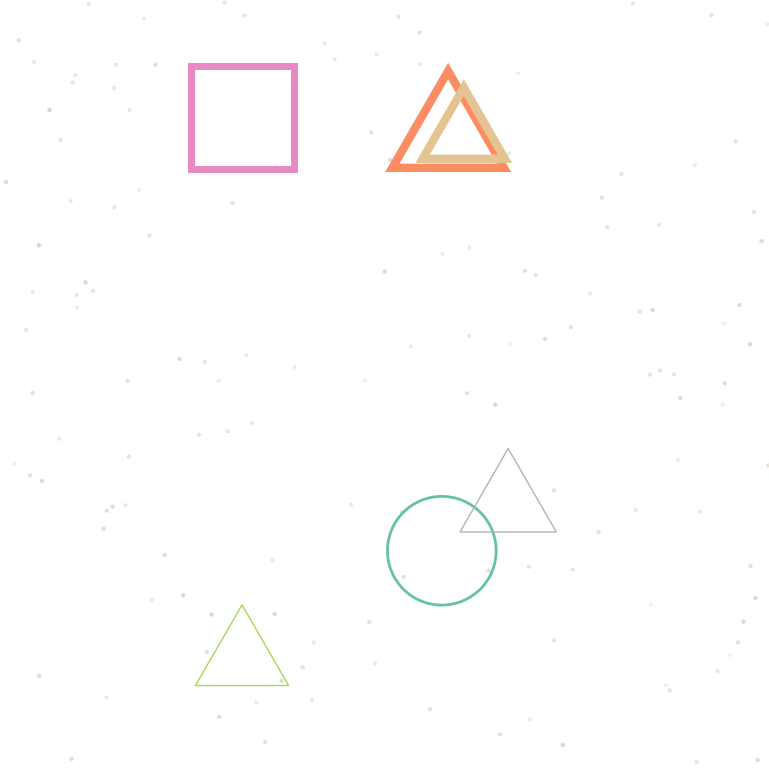[{"shape": "circle", "thickness": 1, "radius": 0.35, "center": [0.574, 0.285]}, {"shape": "triangle", "thickness": 3, "radius": 0.42, "center": [0.582, 0.824]}, {"shape": "square", "thickness": 2.5, "radius": 0.33, "center": [0.314, 0.848]}, {"shape": "triangle", "thickness": 0.5, "radius": 0.35, "center": [0.314, 0.145]}, {"shape": "triangle", "thickness": 3, "radius": 0.31, "center": [0.602, 0.825]}, {"shape": "triangle", "thickness": 0.5, "radius": 0.36, "center": [0.66, 0.345]}]